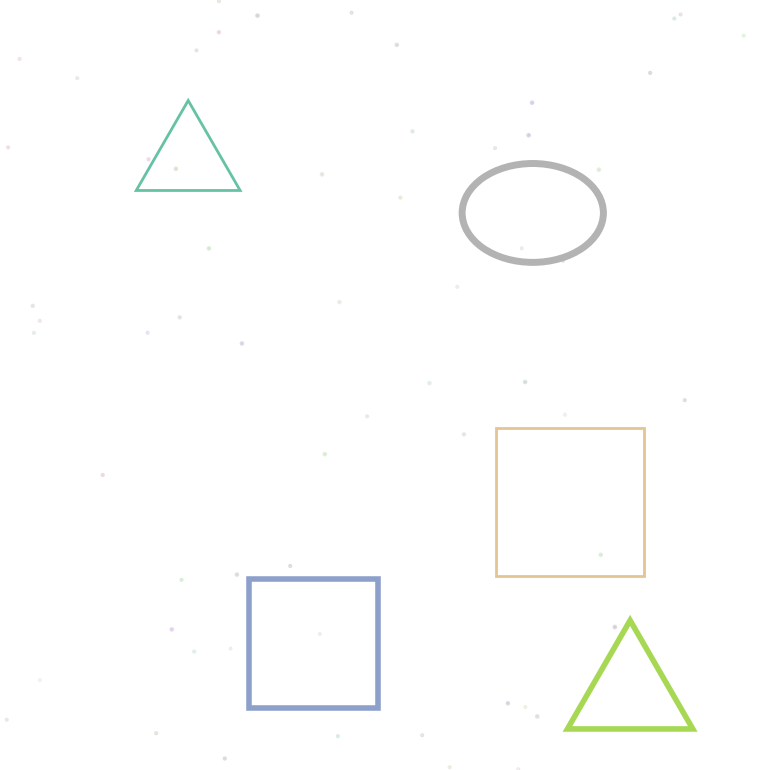[{"shape": "triangle", "thickness": 1, "radius": 0.39, "center": [0.244, 0.792]}, {"shape": "square", "thickness": 2, "radius": 0.42, "center": [0.407, 0.165]}, {"shape": "triangle", "thickness": 2, "radius": 0.47, "center": [0.818, 0.1]}, {"shape": "square", "thickness": 1, "radius": 0.48, "center": [0.741, 0.348]}, {"shape": "oval", "thickness": 2.5, "radius": 0.46, "center": [0.692, 0.723]}]